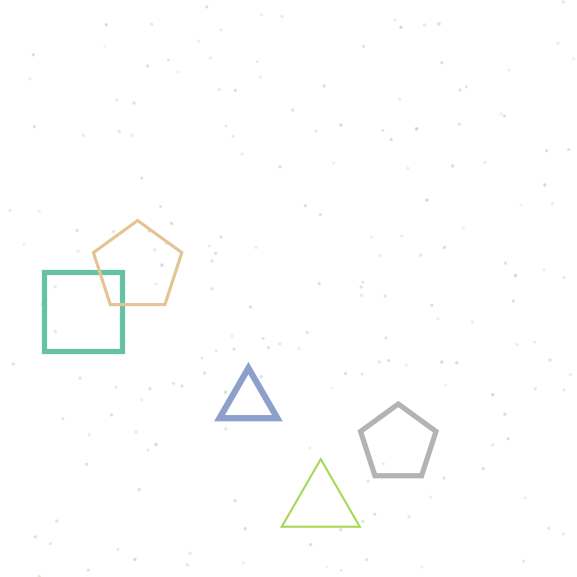[{"shape": "square", "thickness": 2.5, "radius": 0.34, "center": [0.144, 0.459]}, {"shape": "triangle", "thickness": 3, "radius": 0.29, "center": [0.43, 0.304]}, {"shape": "triangle", "thickness": 1, "radius": 0.39, "center": [0.555, 0.126]}, {"shape": "pentagon", "thickness": 1.5, "radius": 0.4, "center": [0.238, 0.537]}, {"shape": "pentagon", "thickness": 2.5, "radius": 0.34, "center": [0.69, 0.231]}]